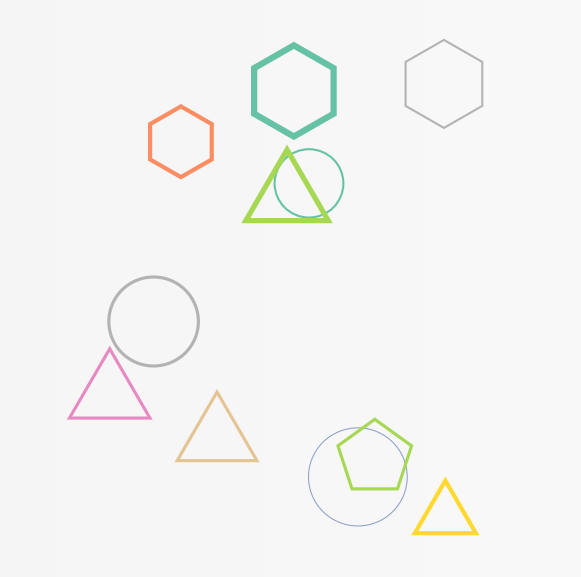[{"shape": "hexagon", "thickness": 3, "radius": 0.39, "center": [0.506, 0.842]}, {"shape": "circle", "thickness": 1, "radius": 0.3, "center": [0.532, 0.682]}, {"shape": "hexagon", "thickness": 2, "radius": 0.31, "center": [0.311, 0.754]}, {"shape": "circle", "thickness": 0.5, "radius": 0.42, "center": [0.616, 0.173]}, {"shape": "triangle", "thickness": 1.5, "radius": 0.4, "center": [0.189, 0.315]}, {"shape": "triangle", "thickness": 2.5, "radius": 0.41, "center": [0.494, 0.658]}, {"shape": "pentagon", "thickness": 1.5, "radius": 0.33, "center": [0.645, 0.207]}, {"shape": "triangle", "thickness": 2, "radius": 0.3, "center": [0.766, 0.106]}, {"shape": "triangle", "thickness": 1.5, "radius": 0.4, "center": [0.373, 0.241]}, {"shape": "hexagon", "thickness": 1, "radius": 0.38, "center": [0.764, 0.854]}, {"shape": "circle", "thickness": 1.5, "radius": 0.39, "center": [0.264, 0.442]}]